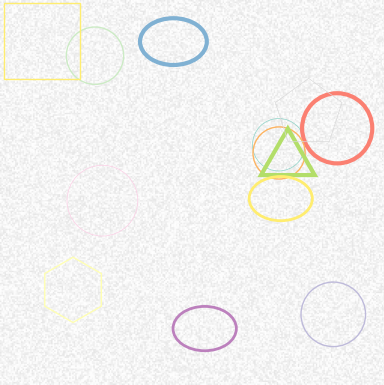[{"shape": "circle", "thickness": 0.5, "radius": 0.34, "center": [0.724, 0.624]}, {"shape": "hexagon", "thickness": 1, "radius": 0.42, "center": [0.19, 0.247]}, {"shape": "circle", "thickness": 1, "radius": 0.42, "center": [0.866, 0.184]}, {"shape": "circle", "thickness": 3, "radius": 0.46, "center": [0.876, 0.667]}, {"shape": "oval", "thickness": 3, "radius": 0.43, "center": [0.45, 0.892]}, {"shape": "circle", "thickness": 1, "radius": 0.34, "center": [0.725, 0.603]}, {"shape": "triangle", "thickness": 3, "radius": 0.4, "center": [0.748, 0.586]}, {"shape": "circle", "thickness": 0.5, "radius": 0.46, "center": [0.266, 0.479]}, {"shape": "pentagon", "thickness": 0.5, "radius": 0.45, "center": [0.802, 0.706]}, {"shape": "oval", "thickness": 2, "radius": 0.41, "center": [0.532, 0.147]}, {"shape": "circle", "thickness": 1, "radius": 0.37, "center": [0.247, 0.855]}, {"shape": "square", "thickness": 1, "radius": 0.49, "center": [0.109, 0.894]}, {"shape": "oval", "thickness": 2, "radius": 0.41, "center": [0.729, 0.484]}]